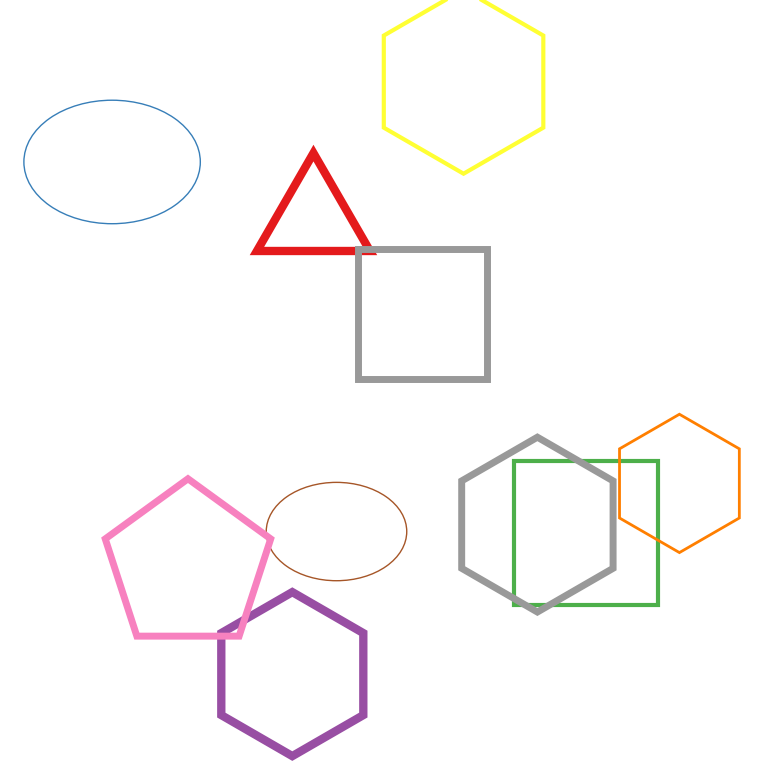[{"shape": "triangle", "thickness": 3, "radius": 0.42, "center": [0.407, 0.716]}, {"shape": "oval", "thickness": 0.5, "radius": 0.57, "center": [0.146, 0.79]}, {"shape": "square", "thickness": 1.5, "radius": 0.47, "center": [0.761, 0.307]}, {"shape": "hexagon", "thickness": 3, "radius": 0.53, "center": [0.38, 0.125]}, {"shape": "hexagon", "thickness": 1, "radius": 0.45, "center": [0.882, 0.372]}, {"shape": "hexagon", "thickness": 1.5, "radius": 0.6, "center": [0.602, 0.894]}, {"shape": "oval", "thickness": 0.5, "radius": 0.46, "center": [0.437, 0.31]}, {"shape": "pentagon", "thickness": 2.5, "radius": 0.56, "center": [0.244, 0.265]}, {"shape": "square", "thickness": 2.5, "radius": 0.42, "center": [0.549, 0.592]}, {"shape": "hexagon", "thickness": 2.5, "radius": 0.57, "center": [0.698, 0.319]}]